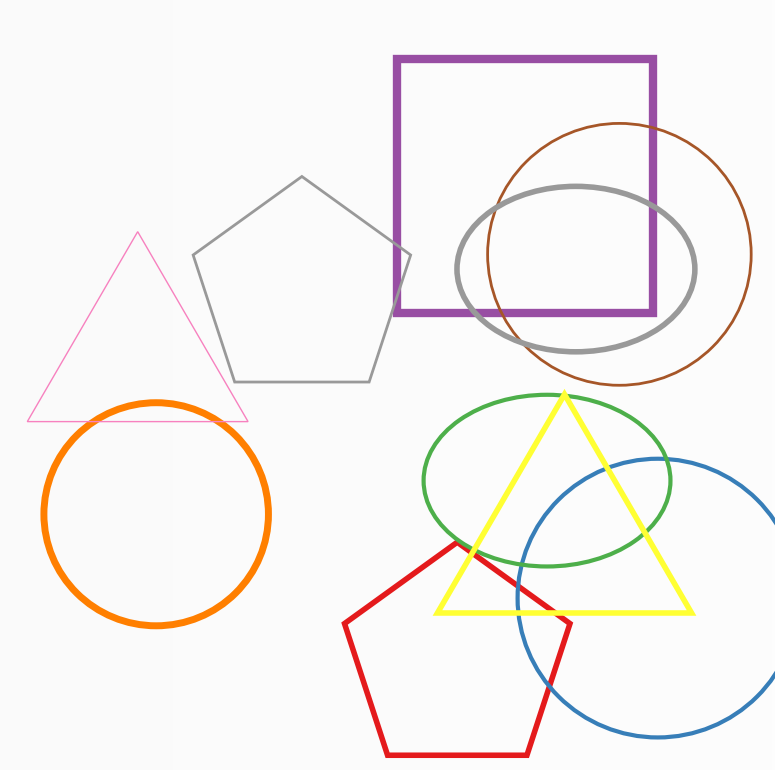[{"shape": "pentagon", "thickness": 2, "radius": 0.76, "center": [0.59, 0.143]}, {"shape": "circle", "thickness": 1.5, "radius": 0.9, "center": [0.849, 0.223]}, {"shape": "oval", "thickness": 1.5, "radius": 0.8, "center": [0.706, 0.376]}, {"shape": "square", "thickness": 3, "radius": 0.82, "center": [0.678, 0.758]}, {"shape": "circle", "thickness": 2.5, "radius": 0.72, "center": [0.202, 0.332]}, {"shape": "triangle", "thickness": 2, "radius": 0.95, "center": [0.728, 0.299]}, {"shape": "circle", "thickness": 1, "radius": 0.85, "center": [0.799, 0.67]}, {"shape": "triangle", "thickness": 0.5, "radius": 0.82, "center": [0.178, 0.535]}, {"shape": "oval", "thickness": 2, "radius": 0.77, "center": [0.743, 0.651]}, {"shape": "pentagon", "thickness": 1, "radius": 0.74, "center": [0.39, 0.623]}]